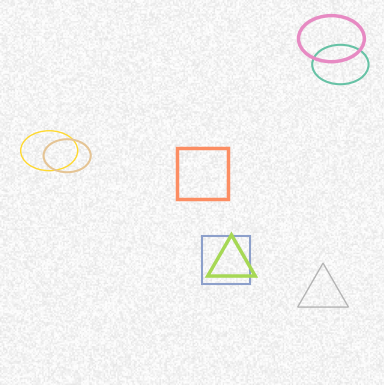[{"shape": "oval", "thickness": 1.5, "radius": 0.37, "center": [0.884, 0.832]}, {"shape": "square", "thickness": 2.5, "radius": 0.33, "center": [0.526, 0.548]}, {"shape": "square", "thickness": 1.5, "radius": 0.31, "center": [0.587, 0.325]}, {"shape": "oval", "thickness": 2.5, "radius": 0.43, "center": [0.861, 0.9]}, {"shape": "triangle", "thickness": 2.5, "radius": 0.36, "center": [0.601, 0.319]}, {"shape": "oval", "thickness": 1, "radius": 0.37, "center": [0.128, 0.609]}, {"shape": "oval", "thickness": 1.5, "radius": 0.31, "center": [0.174, 0.595]}, {"shape": "triangle", "thickness": 1, "radius": 0.38, "center": [0.839, 0.24]}]